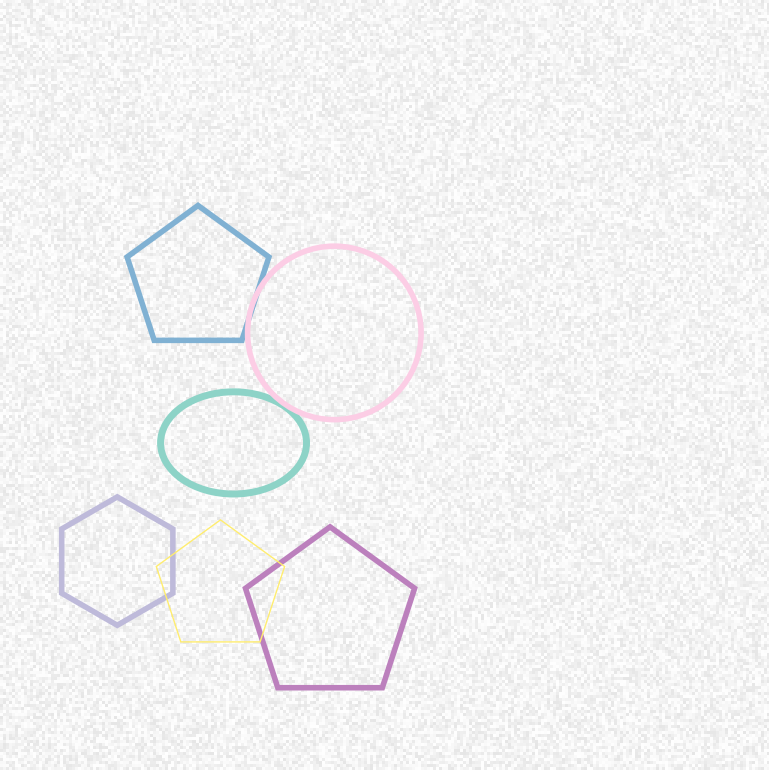[{"shape": "oval", "thickness": 2.5, "radius": 0.47, "center": [0.303, 0.425]}, {"shape": "hexagon", "thickness": 2, "radius": 0.42, "center": [0.152, 0.271]}, {"shape": "pentagon", "thickness": 2, "radius": 0.48, "center": [0.257, 0.636]}, {"shape": "circle", "thickness": 2, "radius": 0.56, "center": [0.434, 0.568]}, {"shape": "pentagon", "thickness": 2, "radius": 0.58, "center": [0.429, 0.2]}, {"shape": "pentagon", "thickness": 0.5, "radius": 0.44, "center": [0.286, 0.237]}]